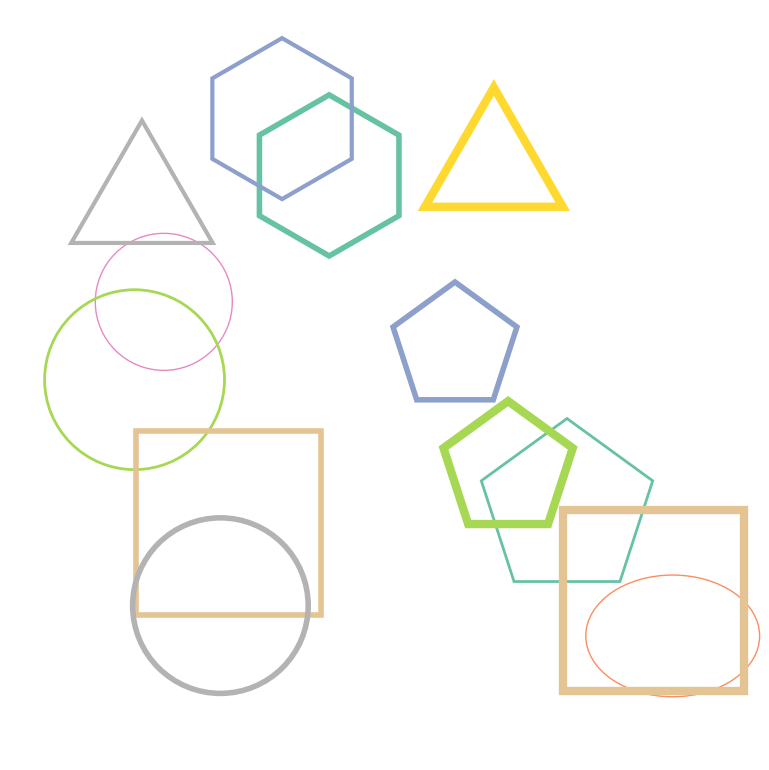[{"shape": "hexagon", "thickness": 2, "radius": 0.52, "center": [0.428, 0.772]}, {"shape": "pentagon", "thickness": 1, "radius": 0.59, "center": [0.736, 0.339]}, {"shape": "oval", "thickness": 0.5, "radius": 0.56, "center": [0.874, 0.174]}, {"shape": "hexagon", "thickness": 1.5, "radius": 0.52, "center": [0.366, 0.846]}, {"shape": "pentagon", "thickness": 2, "radius": 0.42, "center": [0.591, 0.549]}, {"shape": "circle", "thickness": 0.5, "radius": 0.44, "center": [0.213, 0.608]}, {"shape": "pentagon", "thickness": 3, "radius": 0.44, "center": [0.66, 0.391]}, {"shape": "circle", "thickness": 1, "radius": 0.58, "center": [0.175, 0.507]}, {"shape": "triangle", "thickness": 3, "radius": 0.52, "center": [0.641, 0.783]}, {"shape": "square", "thickness": 2, "radius": 0.6, "center": [0.297, 0.321]}, {"shape": "square", "thickness": 3, "radius": 0.59, "center": [0.848, 0.22]}, {"shape": "triangle", "thickness": 1.5, "radius": 0.53, "center": [0.184, 0.737]}, {"shape": "circle", "thickness": 2, "radius": 0.57, "center": [0.286, 0.213]}]